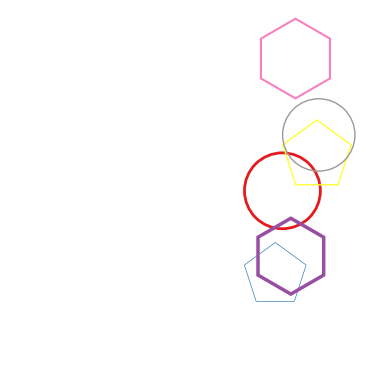[{"shape": "circle", "thickness": 2, "radius": 0.49, "center": [0.734, 0.504]}, {"shape": "pentagon", "thickness": 0.5, "radius": 0.42, "center": [0.715, 0.286]}, {"shape": "hexagon", "thickness": 2.5, "radius": 0.49, "center": [0.755, 0.335]}, {"shape": "pentagon", "thickness": 1, "radius": 0.47, "center": [0.823, 0.595]}, {"shape": "hexagon", "thickness": 1.5, "radius": 0.52, "center": [0.767, 0.848]}, {"shape": "circle", "thickness": 1, "radius": 0.47, "center": [0.828, 0.649]}]